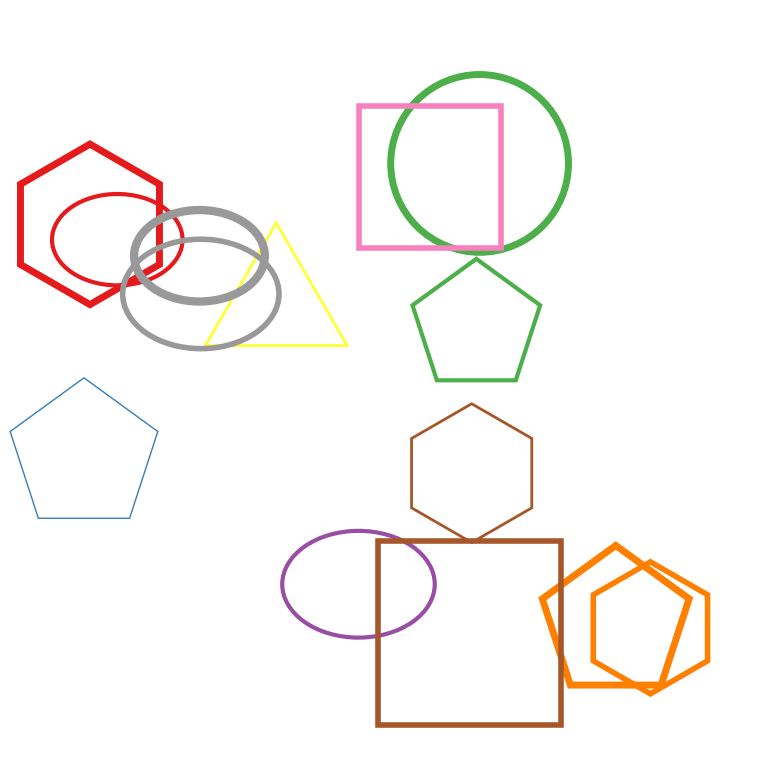[{"shape": "hexagon", "thickness": 2.5, "radius": 0.52, "center": [0.117, 0.709]}, {"shape": "oval", "thickness": 1.5, "radius": 0.42, "center": [0.152, 0.689]}, {"shape": "pentagon", "thickness": 0.5, "radius": 0.5, "center": [0.109, 0.408]}, {"shape": "pentagon", "thickness": 1.5, "radius": 0.44, "center": [0.619, 0.577]}, {"shape": "circle", "thickness": 2.5, "radius": 0.58, "center": [0.623, 0.788]}, {"shape": "oval", "thickness": 1.5, "radius": 0.5, "center": [0.466, 0.241]}, {"shape": "hexagon", "thickness": 2, "radius": 0.43, "center": [0.845, 0.185]}, {"shape": "pentagon", "thickness": 2.5, "radius": 0.5, "center": [0.8, 0.191]}, {"shape": "triangle", "thickness": 1, "radius": 0.53, "center": [0.359, 0.604]}, {"shape": "hexagon", "thickness": 1, "radius": 0.45, "center": [0.613, 0.386]}, {"shape": "square", "thickness": 2, "radius": 0.6, "center": [0.61, 0.178]}, {"shape": "square", "thickness": 2, "radius": 0.46, "center": [0.559, 0.771]}, {"shape": "oval", "thickness": 2, "radius": 0.51, "center": [0.261, 0.618]}, {"shape": "oval", "thickness": 3, "radius": 0.42, "center": [0.259, 0.668]}]